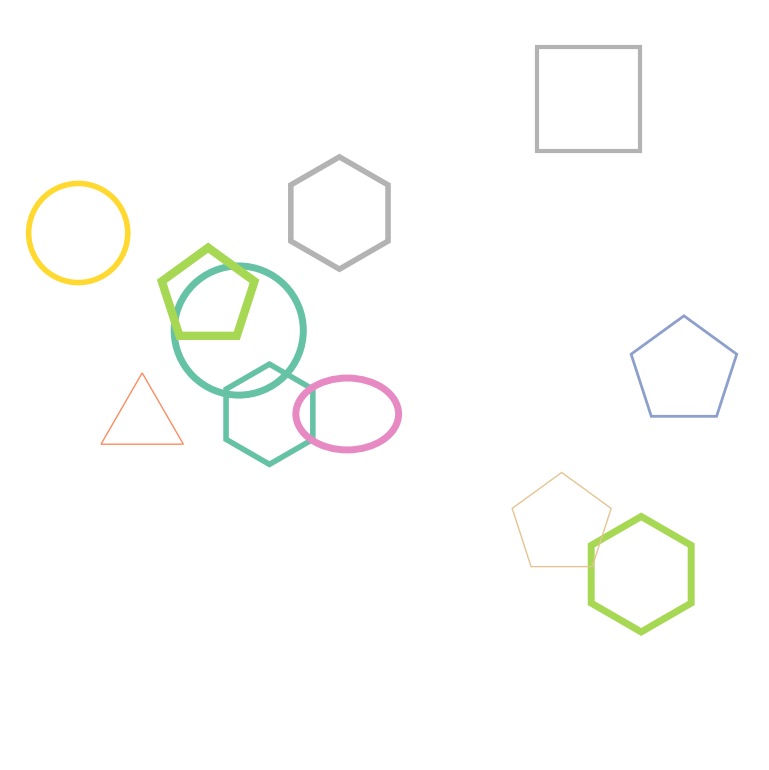[{"shape": "hexagon", "thickness": 2, "radius": 0.33, "center": [0.35, 0.462]}, {"shape": "circle", "thickness": 2.5, "radius": 0.42, "center": [0.31, 0.571]}, {"shape": "triangle", "thickness": 0.5, "radius": 0.31, "center": [0.185, 0.454]}, {"shape": "pentagon", "thickness": 1, "radius": 0.36, "center": [0.888, 0.518]}, {"shape": "oval", "thickness": 2.5, "radius": 0.33, "center": [0.451, 0.462]}, {"shape": "pentagon", "thickness": 3, "radius": 0.32, "center": [0.27, 0.615]}, {"shape": "hexagon", "thickness": 2.5, "radius": 0.37, "center": [0.833, 0.254]}, {"shape": "circle", "thickness": 2, "radius": 0.32, "center": [0.102, 0.697]}, {"shape": "pentagon", "thickness": 0.5, "radius": 0.34, "center": [0.729, 0.319]}, {"shape": "hexagon", "thickness": 2, "radius": 0.36, "center": [0.441, 0.723]}, {"shape": "square", "thickness": 1.5, "radius": 0.34, "center": [0.764, 0.872]}]